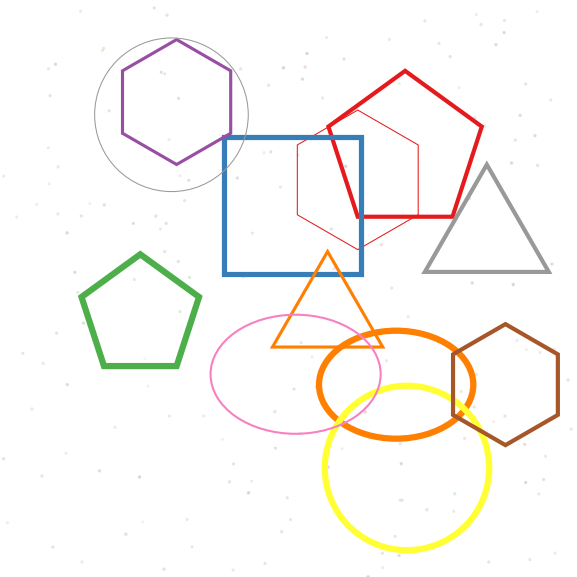[{"shape": "pentagon", "thickness": 2, "radius": 0.7, "center": [0.701, 0.737]}, {"shape": "hexagon", "thickness": 0.5, "radius": 0.6, "center": [0.619, 0.688]}, {"shape": "square", "thickness": 2.5, "radius": 0.59, "center": [0.507, 0.644]}, {"shape": "pentagon", "thickness": 3, "radius": 0.53, "center": [0.243, 0.452]}, {"shape": "hexagon", "thickness": 1.5, "radius": 0.54, "center": [0.306, 0.822]}, {"shape": "triangle", "thickness": 1.5, "radius": 0.55, "center": [0.567, 0.453]}, {"shape": "oval", "thickness": 3, "radius": 0.67, "center": [0.686, 0.333]}, {"shape": "circle", "thickness": 3, "radius": 0.71, "center": [0.705, 0.189]}, {"shape": "hexagon", "thickness": 2, "radius": 0.52, "center": [0.875, 0.333]}, {"shape": "oval", "thickness": 1, "radius": 0.74, "center": [0.512, 0.351]}, {"shape": "circle", "thickness": 0.5, "radius": 0.67, "center": [0.297, 0.8]}, {"shape": "triangle", "thickness": 2, "radius": 0.62, "center": [0.843, 0.59]}]